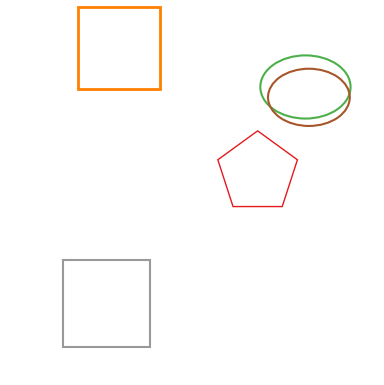[{"shape": "pentagon", "thickness": 1, "radius": 0.54, "center": [0.669, 0.551]}, {"shape": "oval", "thickness": 1.5, "radius": 0.59, "center": [0.793, 0.774]}, {"shape": "square", "thickness": 2, "radius": 0.53, "center": [0.308, 0.876]}, {"shape": "oval", "thickness": 1.5, "radius": 0.53, "center": [0.802, 0.747]}, {"shape": "square", "thickness": 1.5, "radius": 0.57, "center": [0.276, 0.212]}]